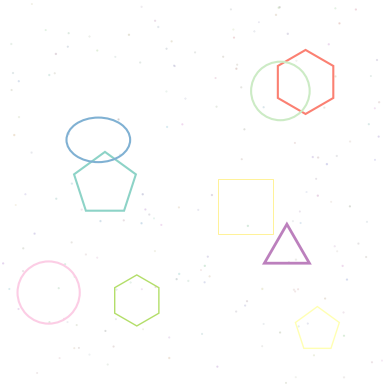[{"shape": "pentagon", "thickness": 1.5, "radius": 0.42, "center": [0.273, 0.521]}, {"shape": "pentagon", "thickness": 1, "radius": 0.3, "center": [0.824, 0.144]}, {"shape": "hexagon", "thickness": 1.5, "radius": 0.42, "center": [0.794, 0.787]}, {"shape": "oval", "thickness": 1.5, "radius": 0.41, "center": [0.255, 0.637]}, {"shape": "hexagon", "thickness": 1, "radius": 0.33, "center": [0.355, 0.22]}, {"shape": "circle", "thickness": 1.5, "radius": 0.4, "center": [0.126, 0.24]}, {"shape": "triangle", "thickness": 2, "radius": 0.34, "center": [0.745, 0.35]}, {"shape": "circle", "thickness": 1.5, "radius": 0.38, "center": [0.728, 0.764]}, {"shape": "square", "thickness": 0.5, "radius": 0.36, "center": [0.638, 0.465]}]